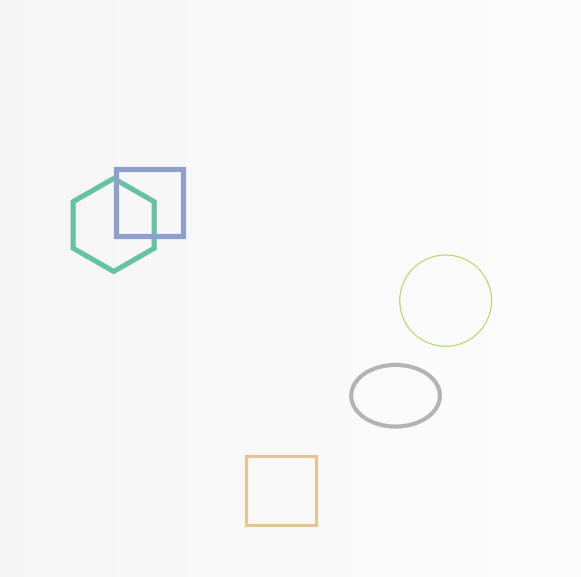[{"shape": "hexagon", "thickness": 2.5, "radius": 0.4, "center": [0.196, 0.61]}, {"shape": "square", "thickness": 2.5, "radius": 0.29, "center": [0.258, 0.648]}, {"shape": "circle", "thickness": 0.5, "radius": 0.39, "center": [0.767, 0.478]}, {"shape": "square", "thickness": 1.5, "radius": 0.3, "center": [0.483, 0.15]}, {"shape": "oval", "thickness": 2, "radius": 0.38, "center": [0.681, 0.314]}]